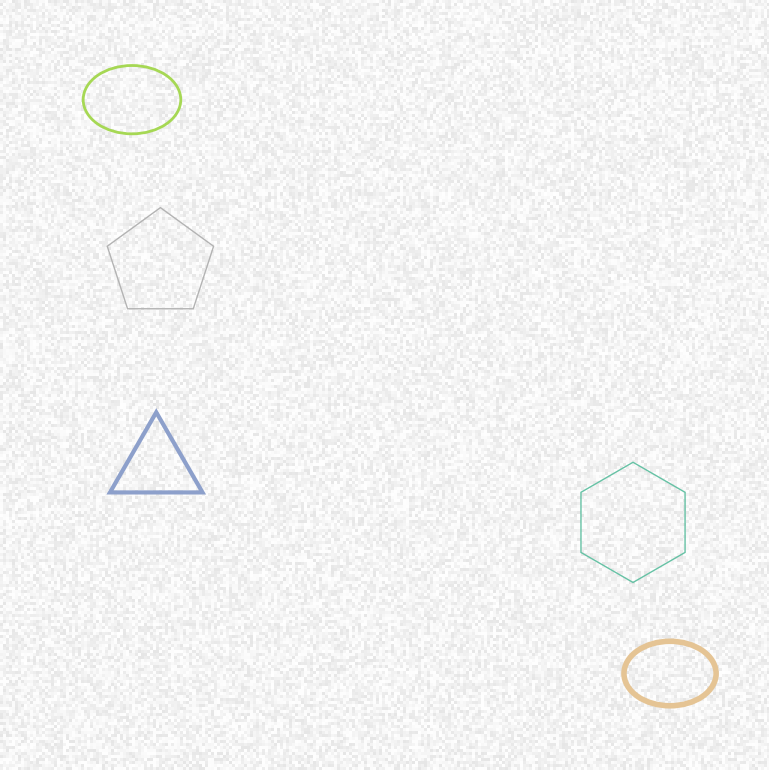[{"shape": "hexagon", "thickness": 0.5, "radius": 0.39, "center": [0.822, 0.322]}, {"shape": "triangle", "thickness": 1.5, "radius": 0.35, "center": [0.203, 0.395]}, {"shape": "oval", "thickness": 1, "radius": 0.32, "center": [0.171, 0.871]}, {"shape": "oval", "thickness": 2, "radius": 0.3, "center": [0.87, 0.125]}, {"shape": "pentagon", "thickness": 0.5, "radius": 0.36, "center": [0.208, 0.658]}]